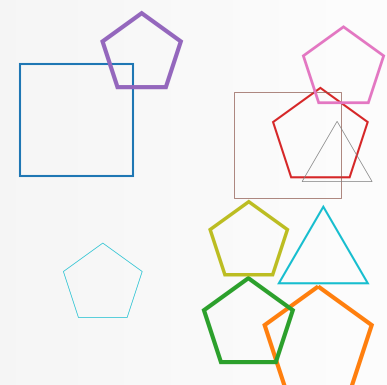[{"shape": "square", "thickness": 1.5, "radius": 0.73, "center": [0.198, 0.688]}, {"shape": "pentagon", "thickness": 3, "radius": 0.73, "center": [0.821, 0.111]}, {"shape": "pentagon", "thickness": 3, "radius": 0.6, "center": [0.641, 0.157]}, {"shape": "pentagon", "thickness": 1.5, "radius": 0.64, "center": [0.827, 0.643]}, {"shape": "pentagon", "thickness": 3, "radius": 0.53, "center": [0.366, 0.86]}, {"shape": "square", "thickness": 0.5, "radius": 0.69, "center": [0.743, 0.624]}, {"shape": "pentagon", "thickness": 2, "radius": 0.54, "center": [0.886, 0.821]}, {"shape": "triangle", "thickness": 0.5, "radius": 0.52, "center": [0.87, 0.581]}, {"shape": "pentagon", "thickness": 2.5, "radius": 0.52, "center": [0.642, 0.371]}, {"shape": "pentagon", "thickness": 0.5, "radius": 0.53, "center": [0.265, 0.262]}, {"shape": "triangle", "thickness": 1.5, "radius": 0.66, "center": [0.834, 0.33]}]